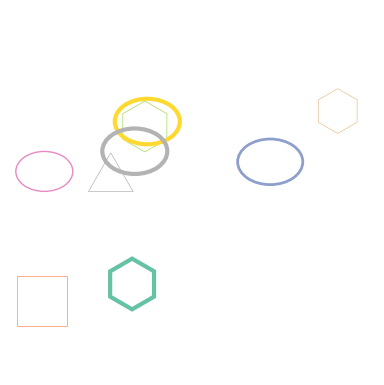[{"shape": "hexagon", "thickness": 3, "radius": 0.33, "center": [0.343, 0.262]}, {"shape": "square", "thickness": 0.5, "radius": 0.32, "center": [0.108, 0.217]}, {"shape": "oval", "thickness": 2, "radius": 0.42, "center": [0.702, 0.58]}, {"shape": "oval", "thickness": 1, "radius": 0.37, "center": [0.115, 0.555]}, {"shape": "hexagon", "thickness": 0.5, "radius": 0.33, "center": [0.376, 0.672]}, {"shape": "oval", "thickness": 3, "radius": 0.42, "center": [0.383, 0.684]}, {"shape": "hexagon", "thickness": 0.5, "radius": 0.29, "center": [0.877, 0.712]}, {"shape": "triangle", "thickness": 0.5, "radius": 0.34, "center": [0.288, 0.536]}, {"shape": "oval", "thickness": 3, "radius": 0.42, "center": [0.35, 0.607]}]